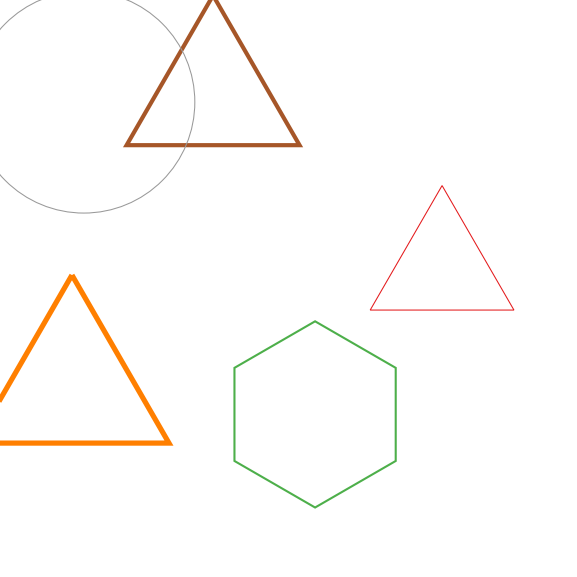[{"shape": "triangle", "thickness": 0.5, "radius": 0.72, "center": [0.766, 0.534]}, {"shape": "hexagon", "thickness": 1, "radius": 0.81, "center": [0.546, 0.282]}, {"shape": "triangle", "thickness": 2.5, "radius": 0.97, "center": [0.125, 0.329]}, {"shape": "triangle", "thickness": 2, "radius": 0.86, "center": [0.369, 0.834]}, {"shape": "circle", "thickness": 0.5, "radius": 0.96, "center": [0.145, 0.822]}]